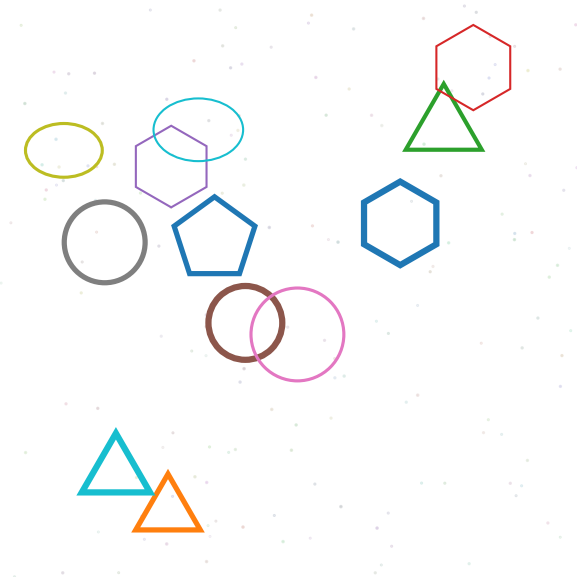[{"shape": "hexagon", "thickness": 3, "radius": 0.36, "center": [0.693, 0.612]}, {"shape": "pentagon", "thickness": 2.5, "radius": 0.37, "center": [0.371, 0.585]}, {"shape": "triangle", "thickness": 2.5, "radius": 0.32, "center": [0.291, 0.114]}, {"shape": "triangle", "thickness": 2, "radius": 0.38, "center": [0.768, 0.778]}, {"shape": "hexagon", "thickness": 1, "radius": 0.37, "center": [0.82, 0.882]}, {"shape": "hexagon", "thickness": 1, "radius": 0.35, "center": [0.296, 0.711]}, {"shape": "circle", "thickness": 3, "radius": 0.32, "center": [0.425, 0.44]}, {"shape": "circle", "thickness": 1.5, "radius": 0.4, "center": [0.515, 0.42]}, {"shape": "circle", "thickness": 2.5, "radius": 0.35, "center": [0.181, 0.58]}, {"shape": "oval", "thickness": 1.5, "radius": 0.33, "center": [0.111, 0.739]}, {"shape": "oval", "thickness": 1, "radius": 0.39, "center": [0.343, 0.774]}, {"shape": "triangle", "thickness": 3, "radius": 0.34, "center": [0.201, 0.181]}]